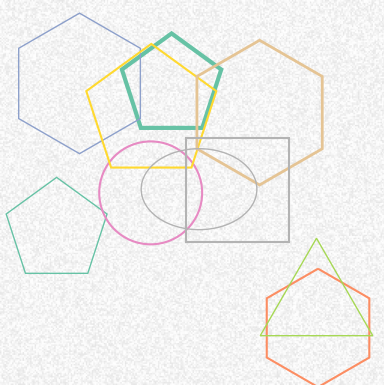[{"shape": "pentagon", "thickness": 3, "radius": 0.68, "center": [0.446, 0.778]}, {"shape": "pentagon", "thickness": 1, "radius": 0.69, "center": [0.147, 0.402]}, {"shape": "hexagon", "thickness": 1.5, "radius": 0.77, "center": [0.826, 0.148]}, {"shape": "hexagon", "thickness": 1, "radius": 0.91, "center": [0.207, 0.783]}, {"shape": "circle", "thickness": 1.5, "radius": 0.67, "center": [0.391, 0.499]}, {"shape": "triangle", "thickness": 1, "radius": 0.84, "center": [0.822, 0.212]}, {"shape": "pentagon", "thickness": 1.5, "radius": 0.89, "center": [0.393, 0.708]}, {"shape": "hexagon", "thickness": 2, "radius": 0.94, "center": [0.674, 0.708]}, {"shape": "oval", "thickness": 1, "radius": 0.75, "center": [0.517, 0.509]}, {"shape": "square", "thickness": 1.5, "radius": 0.67, "center": [0.617, 0.506]}]